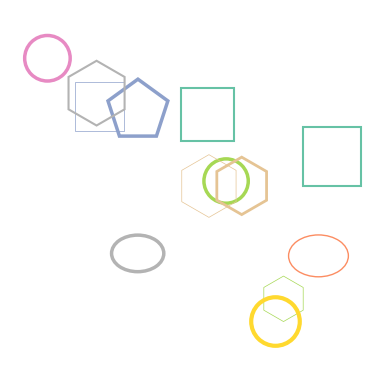[{"shape": "square", "thickness": 1.5, "radius": 0.35, "center": [0.539, 0.702]}, {"shape": "square", "thickness": 1.5, "radius": 0.38, "center": [0.863, 0.594]}, {"shape": "oval", "thickness": 1, "radius": 0.39, "center": [0.827, 0.335]}, {"shape": "pentagon", "thickness": 2.5, "radius": 0.41, "center": [0.358, 0.713]}, {"shape": "square", "thickness": 0.5, "radius": 0.32, "center": [0.259, 0.723]}, {"shape": "circle", "thickness": 2.5, "radius": 0.3, "center": [0.123, 0.849]}, {"shape": "circle", "thickness": 2.5, "radius": 0.29, "center": [0.587, 0.53]}, {"shape": "hexagon", "thickness": 0.5, "radius": 0.3, "center": [0.736, 0.224]}, {"shape": "circle", "thickness": 3, "radius": 0.32, "center": [0.716, 0.165]}, {"shape": "hexagon", "thickness": 2, "radius": 0.37, "center": [0.628, 0.517]}, {"shape": "hexagon", "thickness": 0.5, "radius": 0.41, "center": [0.543, 0.517]}, {"shape": "hexagon", "thickness": 1.5, "radius": 0.42, "center": [0.251, 0.758]}, {"shape": "oval", "thickness": 2.5, "radius": 0.34, "center": [0.358, 0.342]}]